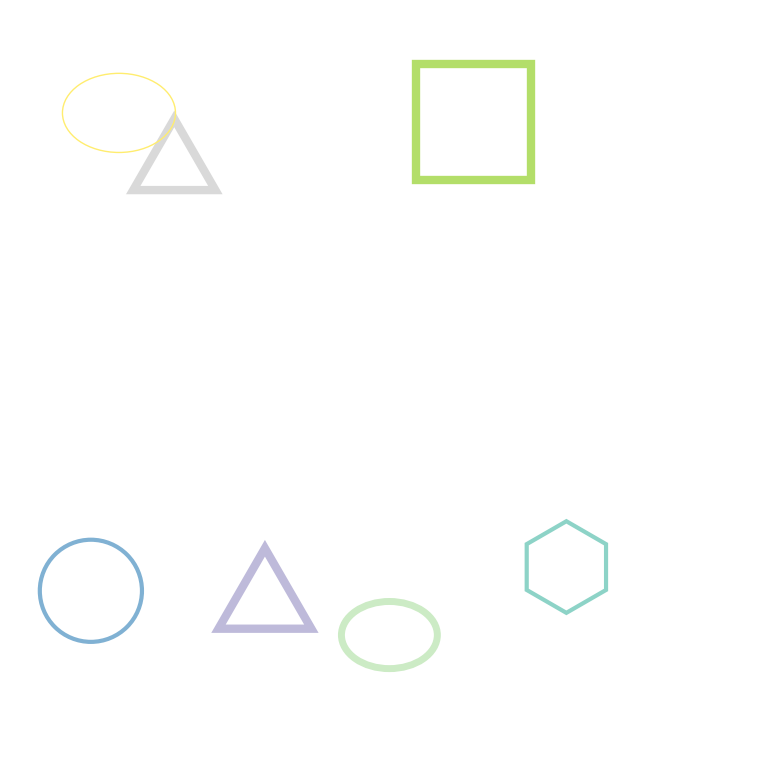[{"shape": "hexagon", "thickness": 1.5, "radius": 0.3, "center": [0.736, 0.264]}, {"shape": "triangle", "thickness": 3, "radius": 0.35, "center": [0.344, 0.218]}, {"shape": "circle", "thickness": 1.5, "radius": 0.33, "center": [0.118, 0.233]}, {"shape": "square", "thickness": 3, "radius": 0.38, "center": [0.615, 0.841]}, {"shape": "triangle", "thickness": 3, "radius": 0.31, "center": [0.226, 0.784]}, {"shape": "oval", "thickness": 2.5, "radius": 0.31, "center": [0.506, 0.175]}, {"shape": "oval", "thickness": 0.5, "radius": 0.37, "center": [0.154, 0.853]}]